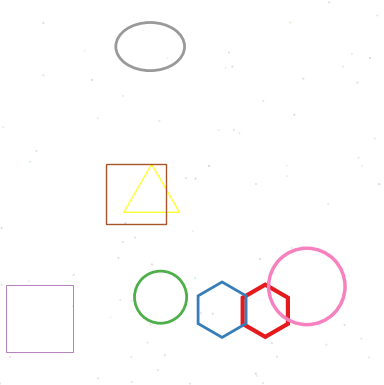[{"shape": "hexagon", "thickness": 3, "radius": 0.34, "center": [0.689, 0.193]}, {"shape": "hexagon", "thickness": 2, "radius": 0.36, "center": [0.577, 0.196]}, {"shape": "circle", "thickness": 2, "radius": 0.34, "center": [0.417, 0.228]}, {"shape": "square", "thickness": 0.5, "radius": 0.44, "center": [0.103, 0.173]}, {"shape": "triangle", "thickness": 1, "radius": 0.42, "center": [0.394, 0.49]}, {"shape": "square", "thickness": 1, "radius": 0.39, "center": [0.353, 0.497]}, {"shape": "circle", "thickness": 2.5, "radius": 0.5, "center": [0.797, 0.256]}, {"shape": "oval", "thickness": 2, "radius": 0.45, "center": [0.39, 0.879]}]